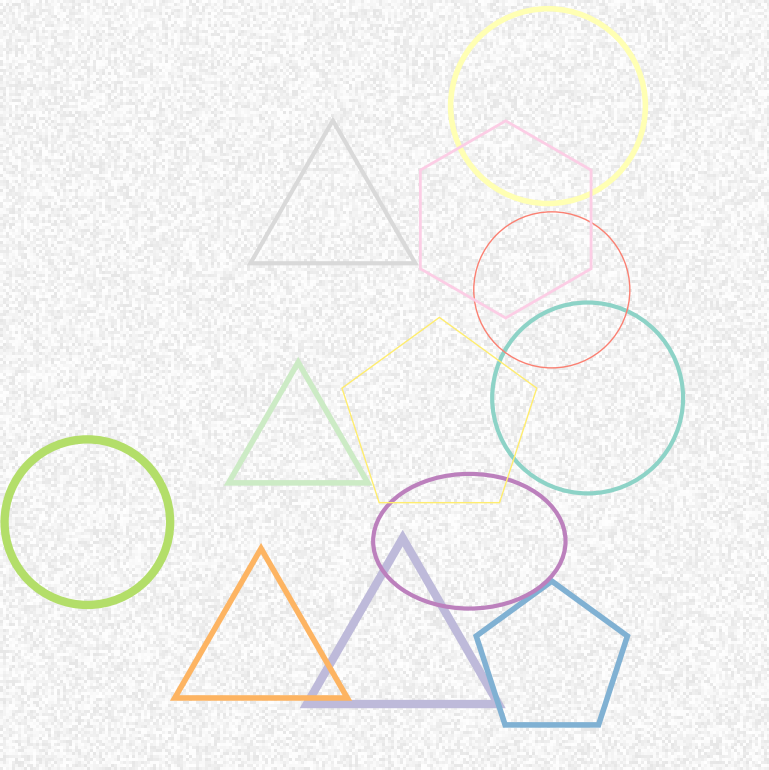[{"shape": "circle", "thickness": 1.5, "radius": 0.62, "center": [0.763, 0.483]}, {"shape": "circle", "thickness": 2, "radius": 0.63, "center": [0.712, 0.862]}, {"shape": "triangle", "thickness": 3, "radius": 0.72, "center": [0.523, 0.157]}, {"shape": "circle", "thickness": 0.5, "radius": 0.51, "center": [0.717, 0.624]}, {"shape": "pentagon", "thickness": 2, "radius": 0.52, "center": [0.717, 0.142]}, {"shape": "triangle", "thickness": 2, "radius": 0.65, "center": [0.339, 0.158]}, {"shape": "circle", "thickness": 3, "radius": 0.54, "center": [0.113, 0.322]}, {"shape": "hexagon", "thickness": 1, "radius": 0.64, "center": [0.657, 0.715]}, {"shape": "triangle", "thickness": 1.5, "radius": 0.62, "center": [0.432, 0.72]}, {"shape": "oval", "thickness": 1.5, "radius": 0.62, "center": [0.61, 0.297]}, {"shape": "triangle", "thickness": 2, "radius": 0.52, "center": [0.387, 0.425]}, {"shape": "pentagon", "thickness": 0.5, "radius": 0.66, "center": [0.571, 0.455]}]